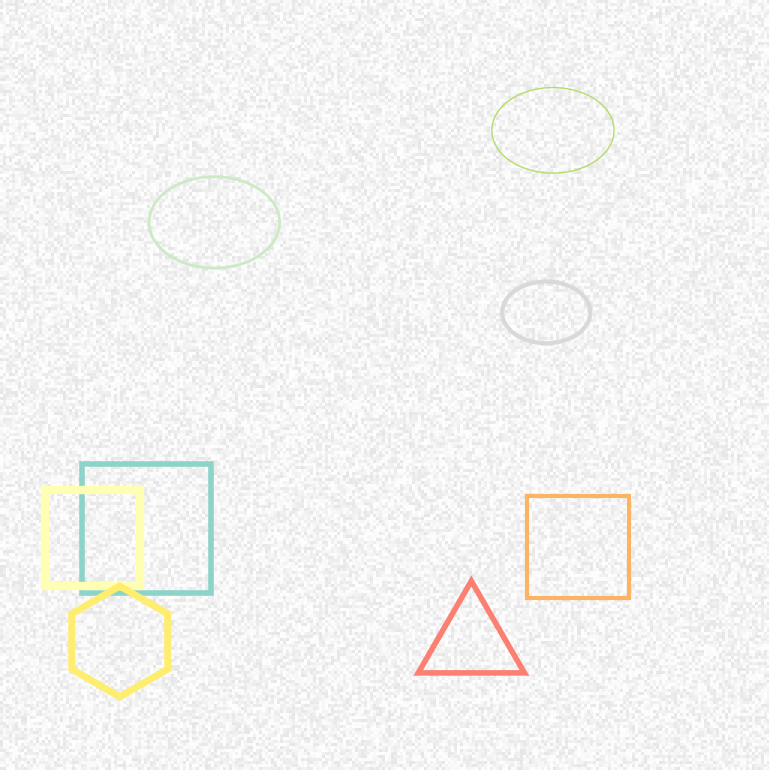[{"shape": "square", "thickness": 2, "radius": 0.42, "center": [0.191, 0.314]}, {"shape": "square", "thickness": 3, "radius": 0.31, "center": [0.12, 0.301]}, {"shape": "triangle", "thickness": 2, "radius": 0.4, "center": [0.612, 0.166]}, {"shape": "square", "thickness": 1.5, "radius": 0.33, "center": [0.751, 0.29]}, {"shape": "oval", "thickness": 0.5, "radius": 0.4, "center": [0.718, 0.831]}, {"shape": "oval", "thickness": 1.5, "radius": 0.29, "center": [0.709, 0.594]}, {"shape": "oval", "thickness": 1, "radius": 0.42, "center": [0.278, 0.711]}, {"shape": "hexagon", "thickness": 2.5, "radius": 0.36, "center": [0.156, 0.167]}]